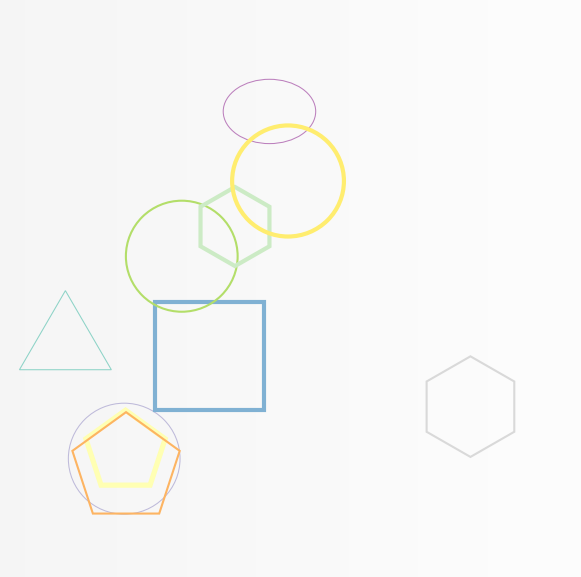[{"shape": "triangle", "thickness": 0.5, "radius": 0.46, "center": [0.113, 0.405]}, {"shape": "pentagon", "thickness": 2.5, "radius": 0.36, "center": [0.216, 0.217]}, {"shape": "circle", "thickness": 0.5, "radius": 0.48, "center": [0.214, 0.205]}, {"shape": "square", "thickness": 2, "radius": 0.47, "center": [0.36, 0.382]}, {"shape": "pentagon", "thickness": 1, "radius": 0.49, "center": [0.217, 0.188]}, {"shape": "circle", "thickness": 1, "radius": 0.48, "center": [0.313, 0.555]}, {"shape": "hexagon", "thickness": 1, "radius": 0.44, "center": [0.809, 0.295]}, {"shape": "oval", "thickness": 0.5, "radius": 0.4, "center": [0.464, 0.806]}, {"shape": "hexagon", "thickness": 2, "radius": 0.34, "center": [0.404, 0.607]}, {"shape": "circle", "thickness": 2, "radius": 0.48, "center": [0.496, 0.686]}]